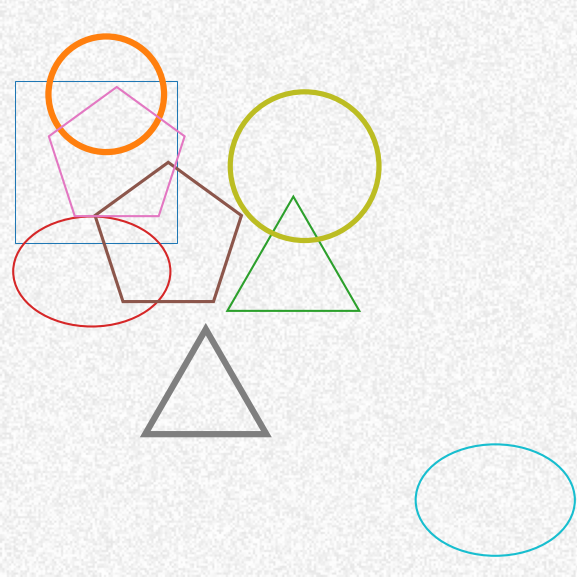[{"shape": "square", "thickness": 0.5, "radius": 0.7, "center": [0.166, 0.719]}, {"shape": "circle", "thickness": 3, "radius": 0.5, "center": [0.184, 0.836]}, {"shape": "triangle", "thickness": 1, "radius": 0.66, "center": [0.508, 0.527]}, {"shape": "oval", "thickness": 1, "radius": 0.68, "center": [0.159, 0.529]}, {"shape": "pentagon", "thickness": 1.5, "radius": 0.67, "center": [0.291, 0.585]}, {"shape": "pentagon", "thickness": 1, "radius": 0.62, "center": [0.202, 0.725]}, {"shape": "triangle", "thickness": 3, "radius": 0.61, "center": [0.356, 0.308]}, {"shape": "circle", "thickness": 2.5, "radius": 0.64, "center": [0.527, 0.711]}, {"shape": "oval", "thickness": 1, "radius": 0.69, "center": [0.858, 0.133]}]